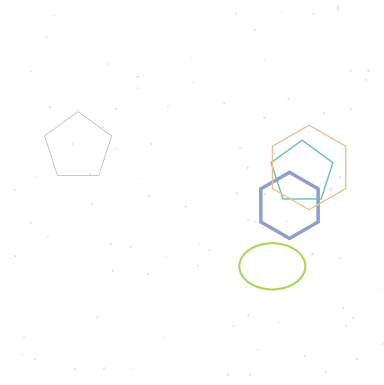[{"shape": "pentagon", "thickness": 1, "radius": 0.42, "center": [0.784, 0.551]}, {"shape": "hexagon", "thickness": 2.5, "radius": 0.43, "center": [0.752, 0.467]}, {"shape": "oval", "thickness": 1.5, "radius": 0.43, "center": [0.707, 0.308]}, {"shape": "hexagon", "thickness": 1, "radius": 0.55, "center": [0.803, 0.565]}, {"shape": "pentagon", "thickness": 0.5, "radius": 0.46, "center": [0.203, 0.619]}]